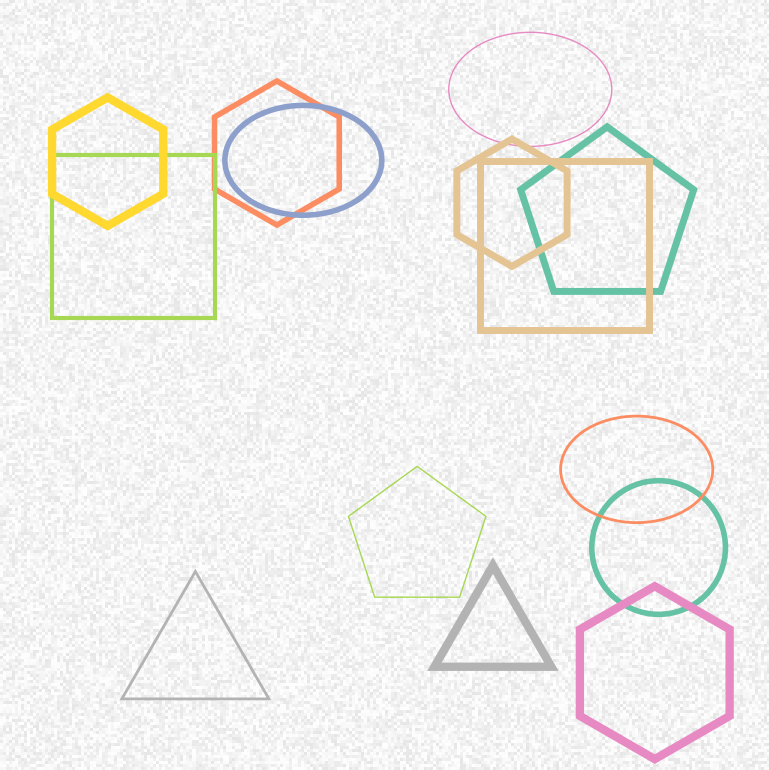[{"shape": "pentagon", "thickness": 2.5, "radius": 0.59, "center": [0.789, 0.717]}, {"shape": "circle", "thickness": 2, "radius": 0.43, "center": [0.855, 0.289]}, {"shape": "oval", "thickness": 1, "radius": 0.49, "center": [0.827, 0.39]}, {"shape": "hexagon", "thickness": 2, "radius": 0.47, "center": [0.36, 0.801]}, {"shape": "oval", "thickness": 2, "radius": 0.51, "center": [0.394, 0.792]}, {"shape": "hexagon", "thickness": 3, "radius": 0.56, "center": [0.85, 0.126]}, {"shape": "oval", "thickness": 0.5, "radius": 0.53, "center": [0.689, 0.884]}, {"shape": "square", "thickness": 1.5, "radius": 0.53, "center": [0.174, 0.693]}, {"shape": "pentagon", "thickness": 0.5, "radius": 0.47, "center": [0.542, 0.3]}, {"shape": "hexagon", "thickness": 3, "radius": 0.42, "center": [0.14, 0.79]}, {"shape": "hexagon", "thickness": 2.5, "radius": 0.41, "center": [0.665, 0.737]}, {"shape": "square", "thickness": 2.5, "radius": 0.55, "center": [0.733, 0.681]}, {"shape": "triangle", "thickness": 1, "radius": 0.55, "center": [0.254, 0.147]}, {"shape": "triangle", "thickness": 3, "radius": 0.44, "center": [0.64, 0.178]}]